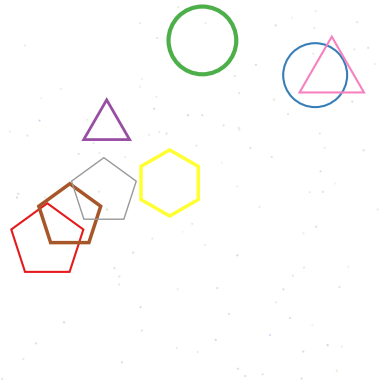[{"shape": "pentagon", "thickness": 1.5, "radius": 0.49, "center": [0.123, 0.373]}, {"shape": "circle", "thickness": 1.5, "radius": 0.42, "center": [0.819, 0.805]}, {"shape": "circle", "thickness": 3, "radius": 0.44, "center": [0.526, 0.895]}, {"shape": "triangle", "thickness": 2, "radius": 0.34, "center": [0.277, 0.672]}, {"shape": "hexagon", "thickness": 2.5, "radius": 0.43, "center": [0.441, 0.525]}, {"shape": "pentagon", "thickness": 2.5, "radius": 0.42, "center": [0.181, 0.438]}, {"shape": "triangle", "thickness": 1.5, "radius": 0.48, "center": [0.862, 0.808]}, {"shape": "pentagon", "thickness": 1, "radius": 0.44, "center": [0.27, 0.502]}]